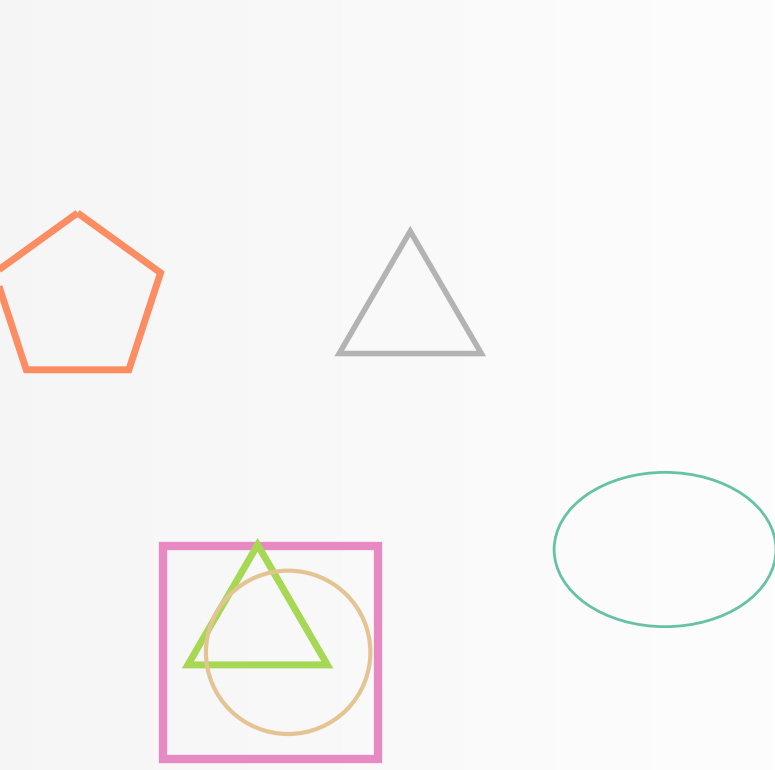[{"shape": "oval", "thickness": 1, "radius": 0.72, "center": [0.858, 0.286]}, {"shape": "pentagon", "thickness": 2.5, "radius": 0.56, "center": [0.1, 0.611]}, {"shape": "square", "thickness": 3, "radius": 0.69, "center": [0.348, 0.153]}, {"shape": "triangle", "thickness": 2.5, "radius": 0.52, "center": [0.332, 0.188]}, {"shape": "circle", "thickness": 1.5, "radius": 0.53, "center": [0.372, 0.153]}, {"shape": "triangle", "thickness": 2, "radius": 0.53, "center": [0.529, 0.594]}]